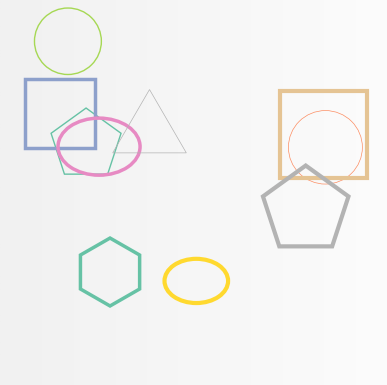[{"shape": "hexagon", "thickness": 2.5, "radius": 0.44, "center": [0.284, 0.293]}, {"shape": "pentagon", "thickness": 1, "radius": 0.47, "center": [0.222, 0.624]}, {"shape": "circle", "thickness": 0.5, "radius": 0.48, "center": [0.84, 0.617]}, {"shape": "square", "thickness": 2.5, "radius": 0.45, "center": [0.154, 0.706]}, {"shape": "oval", "thickness": 2.5, "radius": 0.53, "center": [0.256, 0.619]}, {"shape": "circle", "thickness": 1, "radius": 0.43, "center": [0.175, 0.893]}, {"shape": "oval", "thickness": 3, "radius": 0.41, "center": [0.507, 0.27]}, {"shape": "square", "thickness": 3, "radius": 0.56, "center": [0.834, 0.65]}, {"shape": "pentagon", "thickness": 3, "radius": 0.58, "center": [0.789, 0.454]}, {"shape": "triangle", "thickness": 0.5, "radius": 0.55, "center": [0.386, 0.658]}]